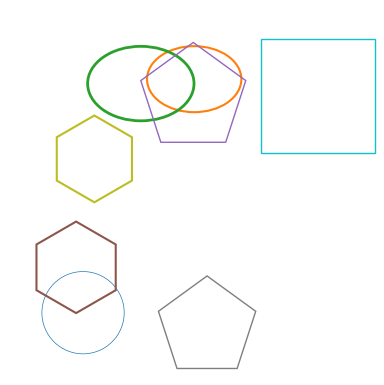[{"shape": "circle", "thickness": 0.5, "radius": 0.53, "center": [0.216, 0.188]}, {"shape": "oval", "thickness": 1.5, "radius": 0.61, "center": [0.504, 0.794]}, {"shape": "oval", "thickness": 2, "radius": 0.69, "center": [0.366, 0.783]}, {"shape": "pentagon", "thickness": 1, "radius": 0.72, "center": [0.502, 0.746]}, {"shape": "hexagon", "thickness": 1.5, "radius": 0.59, "center": [0.198, 0.306]}, {"shape": "pentagon", "thickness": 1, "radius": 0.66, "center": [0.538, 0.15]}, {"shape": "hexagon", "thickness": 1.5, "radius": 0.56, "center": [0.245, 0.587]}, {"shape": "square", "thickness": 1, "radius": 0.74, "center": [0.826, 0.75]}]